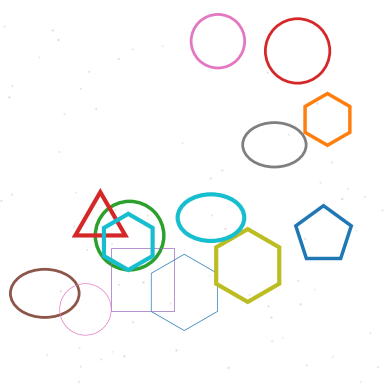[{"shape": "pentagon", "thickness": 2.5, "radius": 0.38, "center": [0.84, 0.39]}, {"shape": "hexagon", "thickness": 0.5, "radius": 0.5, "center": [0.479, 0.24]}, {"shape": "hexagon", "thickness": 2.5, "radius": 0.34, "center": [0.851, 0.69]}, {"shape": "circle", "thickness": 2.5, "radius": 0.44, "center": [0.337, 0.388]}, {"shape": "triangle", "thickness": 3, "radius": 0.38, "center": [0.261, 0.426]}, {"shape": "circle", "thickness": 2, "radius": 0.42, "center": [0.773, 0.868]}, {"shape": "square", "thickness": 0.5, "radius": 0.41, "center": [0.37, 0.274]}, {"shape": "oval", "thickness": 2, "radius": 0.45, "center": [0.116, 0.238]}, {"shape": "circle", "thickness": 0.5, "radius": 0.33, "center": [0.222, 0.196]}, {"shape": "circle", "thickness": 2, "radius": 0.35, "center": [0.566, 0.893]}, {"shape": "oval", "thickness": 2, "radius": 0.41, "center": [0.713, 0.624]}, {"shape": "hexagon", "thickness": 3, "radius": 0.47, "center": [0.643, 0.31]}, {"shape": "hexagon", "thickness": 3, "radius": 0.36, "center": [0.333, 0.372]}, {"shape": "oval", "thickness": 3, "radius": 0.43, "center": [0.548, 0.435]}]